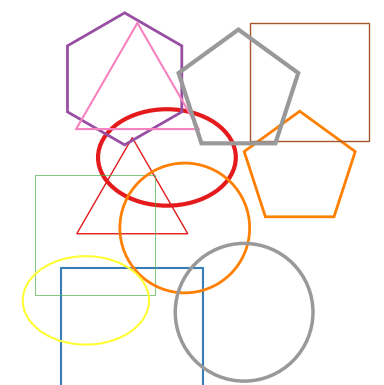[{"shape": "triangle", "thickness": 1, "radius": 0.83, "center": [0.344, 0.476]}, {"shape": "oval", "thickness": 3, "radius": 0.89, "center": [0.434, 0.591]}, {"shape": "square", "thickness": 1.5, "radius": 0.92, "center": [0.342, 0.12]}, {"shape": "square", "thickness": 0.5, "radius": 0.78, "center": [0.247, 0.389]}, {"shape": "hexagon", "thickness": 2, "radius": 0.86, "center": [0.324, 0.795]}, {"shape": "circle", "thickness": 2, "radius": 0.84, "center": [0.48, 0.408]}, {"shape": "pentagon", "thickness": 2, "radius": 0.76, "center": [0.778, 0.56]}, {"shape": "oval", "thickness": 1.5, "radius": 0.82, "center": [0.223, 0.22]}, {"shape": "square", "thickness": 1, "radius": 0.77, "center": [0.804, 0.787]}, {"shape": "triangle", "thickness": 1.5, "radius": 0.92, "center": [0.357, 0.757]}, {"shape": "pentagon", "thickness": 3, "radius": 0.82, "center": [0.619, 0.76]}, {"shape": "circle", "thickness": 2.5, "radius": 0.89, "center": [0.634, 0.189]}]